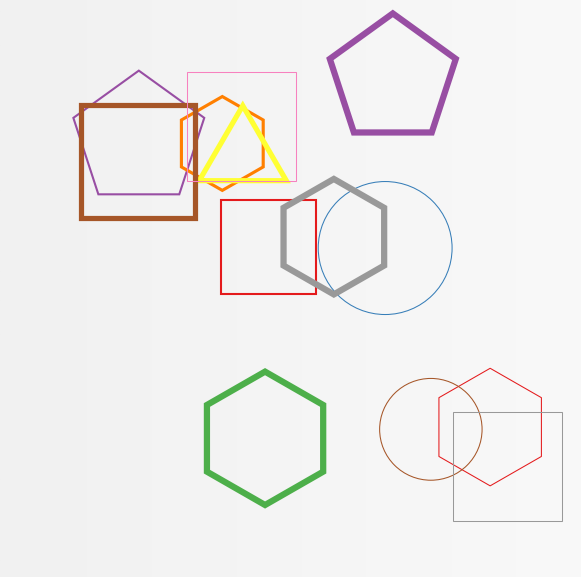[{"shape": "square", "thickness": 1, "radius": 0.41, "center": [0.462, 0.571]}, {"shape": "hexagon", "thickness": 0.5, "radius": 0.51, "center": [0.843, 0.26]}, {"shape": "circle", "thickness": 0.5, "radius": 0.58, "center": [0.663, 0.57]}, {"shape": "hexagon", "thickness": 3, "radius": 0.58, "center": [0.456, 0.24]}, {"shape": "pentagon", "thickness": 3, "radius": 0.57, "center": [0.676, 0.862]}, {"shape": "pentagon", "thickness": 1, "radius": 0.59, "center": [0.239, 0.758]}, {"shape": "hexagon", "thickness": 1.5, "radius": 0.41, "center": [0.382, 0.751]}, {"shape": "triangle", "thickness": 2.5, "radius": 0.43, "center": [0.418, 0.73]}, {"shape": "square", "thickness": 2.5, "radius": 0.49, "center": [0.237, 0.719]}, {"shape": "circle", "thickness": 0.5, "radius": 0.44, "center": [0.741, 0.256]}, {"shape": "square", "thickness": 0.5, "radius": 0.47, "center": [0.416, 0.78]}, {"shape": "square", "thickness": 0.5, "radius": 0.47, "center": [0.873, 0.192]}, {"shape": "hexagon", "thickness": 3, "radius": 0.5, "center": [0.574, 0.589]}]